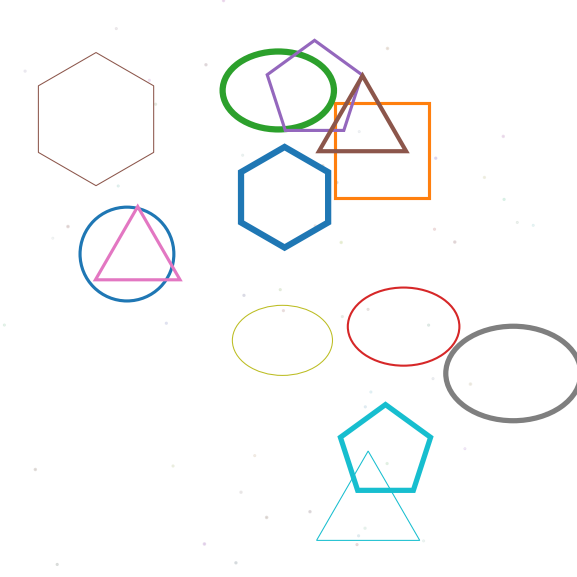[{"shape": "hexagon", "thickness": 3, "radius": 0.44, "center": [0.493, 0.658]}, {"shape": "circle", "thickness": 1.5, "radius": 0.41, "center": [0.22, 0.559]}, {"shape": "square", "thickness": 1.5, "radius": 0.41, "center": [0.661, 0.738]}, {"shape": "oval", "thickness": 3, "radius": 0.48, "center": [0.482, 0.842]}, {"shape": "oval", "thickness": 1, "radius": 0.48, "center": [0.699, 0.434]}, {"shape": "pentagon", "thickness": 1.5, "radius": 0.43, "center": [0.545, 0.843]}, {"shape": "hexagon", "thickness": 0.5, "radius": 0.58, "center": [0.166, 0.793]}, {"shape": "triangle", "thickness": 2, "radius": 0.44, "center": [0.628, 0.781]}, {"shape": "triangle", "thickness": 1.5, "radius": 0.42, "center": [0.239, 0.557]}, {"shape": "oval", "thickness": 2.5, "radius": 0.58, "center": [0.889, 0.352]}, {"shape": "oval", "thickness": 0.5, "radius": 0.43, "center": [0.489, 0.41]}, {"shape": "triangle", "thickness": 0.5, "radius": 0.52, "center": [0.637, 0.115]}, {"shape": "pentagon", "thickness": 2.5, "radius": 0.41, "center": [0.668, 0.216]}]